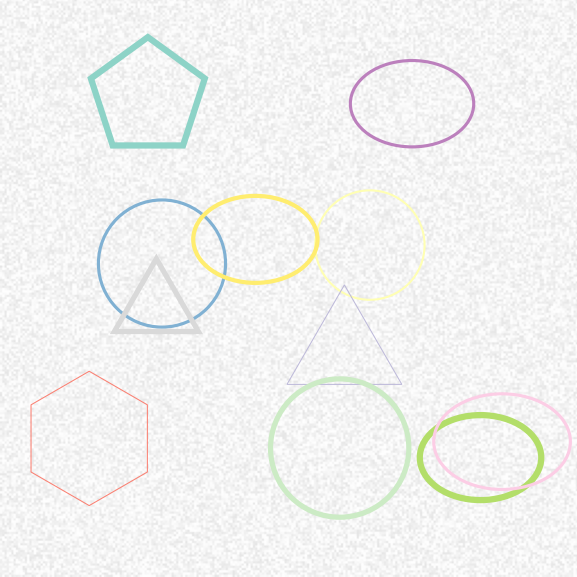[{"shape": "pentagon", "thickness": 3, "radius": 0.52, "center": [0.256, 0.831]}, {"shape": "circle", "thickness": 1, "radius": 0.47, "center": [0.64, 0.575]}, {"shape": "triangle", "thickness": 0.5, "radius": 0.57, "center": [0.596, 0.391]}, {"shape": "hexagon", "thickness": 0.5, "radius": 0.58, "center": [0.154, 0.24]}, {"shape": "circle", "thickness": 1.5, "radius": 0.55, "center": [0.28, 0.543]}, {"shape": "oval", "thickness": 3, "radius": 0.53, "center": [0.832, 0.207]}, {"shape": "oval", "thickness": 1.5, "radius": 0.59, "center": [0.869, 0.234]}, {"shape": "triangle", "thickness": 2.5, "radius": 0.42, "center": [0.271, 0.467]}, {"shape": "oval", "thickness": 1.5, "radius": 0.53, "center": [0.713, 0.82]}, {"shape": "circle", "thickness": 2.5, "radius": 0.6, "center": [0.588, 0.223]}, {"shape": "oval", "thickness": 2, "radius": 0.54, "center": [0.442, 0.585]}]